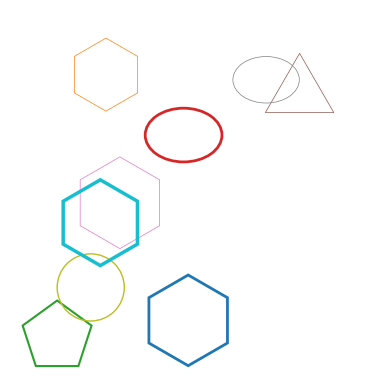[{"shape": "hexagon", "thickness": 2, "radius": 0.59, "center": [0.489, 0.168]}, {"shape": "hexagon", "thickness": 0.5, "radius": 0.47, "center": [0.275, 0.806]}, {"shape": "pentagon", "thickness": 1.5, "radius": 0.47, "center": [0.148, 0.125]}, {"shape": "oval", "thickness": 2, "radius": 0.5, "center": [0.477, 0.649]}, {"shape": "triangle", "thickness": 0.5, "radius": 0.51, "center": [0.778, 0.759]}, {"shape": "hexagon", "thickness": 0.5, "radius": 0.6, "center": [0.311, 0.473]}, {"shape": "oval", "thickness": 0.5, "radius": 0.43, "center": [0.691, 0.793]}, {"shape": "circle", "thickness": 1, "radius": 0.44, "center": [0.236, 0.253]}, {"shape": "hexagon", "thickness": 2.5, "radius": 0.56, "center": [0.261, 0.422]}]